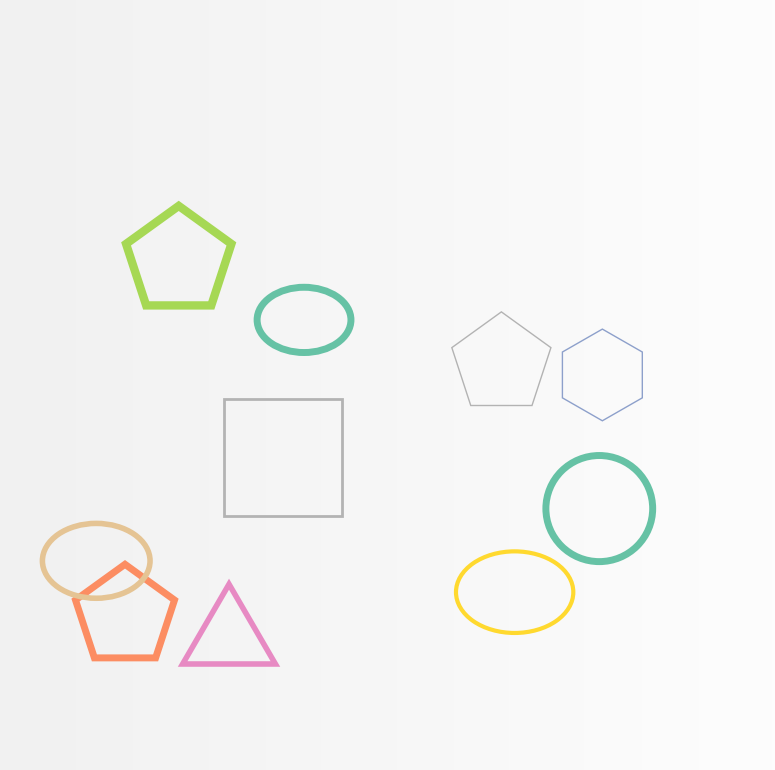[{"shape": "circle", "thickness": 2.5, "radius": 0.34, "center": [0.773, 0.34]}, {"shape": "oval", "thickness": 2.5, "radius": 0.3, "center": [0.392, 0.585]}, {"shape": "pentagon", "thickness": 2.5, "radius": 0.34, "center": [0.161, 0.2]}, {"shape": "hexagon", "thickness": 0.5, "radius": 0.3, "center": [0.777, 0.513]}, {"shape": "triangle", "thickness": 2, "radius": 0.35, "center": [0.296, 0.172]}, {"shape": "pentagon", "thickness": 3, "radius": 0.36, "center": [0.231, 0.661]}, {"shape": "oval", "thickness": 1.5, "radius": 0.38, "center": [0.664, 0.231]}, {"shape": "oval", "thickness": 2, "radius": 0.35, "center": [0.124, 0.272]}, {"shape": "square", "thickness": 1, "radius": 0.38, "center": [0.365, 0.406]}, {"shape": "pentagon", "thickness": 0.5, "radius": 0.34, "center": [0.647, 0.528]}]